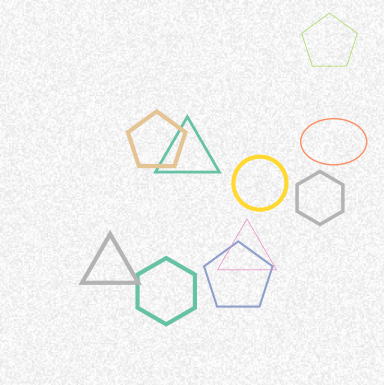[{"shape": "triangle", "thickness": 2, "radius": 0.48, "center": [0.487, 0.601]}, {"shape": "hexagon", "thickness": 3, "radius": 0.43, "center": [0.432, 0.244]}, {"shape": "oval", "thickness": 1, "radius": 0.43, "center": [0.867, 0.632]}, {"shape": "pentagon", "thickness": 1.5, "radius": 0.47, "center": [0.619, 0.279]}, {"shape": "triangle", "thickness": 0.5, "radius": 0.44, "center": [0.641, 0.343]}, {"shape": "pentagon", "thickness": 0.5, "radius": 0.38, "center": [0.856, 0.89]}, {"shape": "circle", "thickness": 3, "radius": 0.34, "center": [0.675, 0.524]}, {"shape": "pentagon", "thickness": 3, "radius": 0.39, "center": [0.407, 0.632]}, {"shape": "hexagon", "thickness": 2.5, "radius": 0.34, "center": [0.831, 0.486]}, {"shape": "triangle", "thickness": 3, "radius": 0.42, "center": [0.286, 0.308]}]